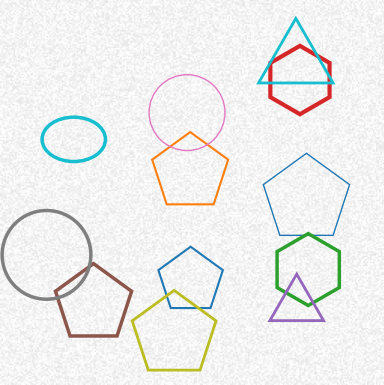[{"shape": "pentagon", "thickness": 1, "radius": 0.59, "center": [0.796, 0.484]}, {"shape": "pentagon", "thickness": 1.5, "radius": 0.44, "center": [0.495, 0.271]}, {"shape": "pentagon", "thickness": 1.5, "radius": 0.52, "center": [0.494, 0.553]}, {"shape": "hexagon", "thickness": 2.5, "radius": 0.47, "center": [0.801, 0.3]}, {"shape": "hexagon", "thickness": 3, "radius": 0.44, "center": [0.779, 0.792]}, {"shape": "triangle", "thickness": 2, "radius": 0.4, "center": [0.771, 0.207]}, {"shape": "pentagon", "thickness": 2.5, "radius": 0.52, "center": [0.243, 0.211]}, {"shape": "circle", "thickness": 1, "radius": 0.49, "center": [0.486, 0.708]}, {"shape": "circle", "thickness": 2.5, "radius": 0.58, "center": [0.121, 0.338]}, {"shape": "pentagon", "thickness": 2, "radius": 0.57, "center": [0.452, 0.131]}, {"shape": "triangle", "thickness": 2, "radius": 0.56, "center": [0.768, 0.84]}, {"shape": "oval", "thickness": 2.5, "radius": 0.41, "center": [0.192, 0.638]}]